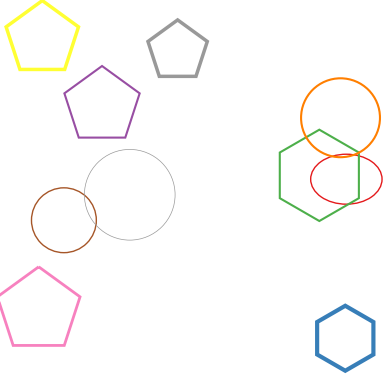[{"shape": "oval", "thickness": 1, "radius": 0.46, "center": [0.9, 0.535]}, {"shape": "hexagon", "thickness": 3, "radius": 0.42, "center": [0.897, 0.121]}, {"shape": "hexagon", "thickness": 1.5, "radius": 0.59, "center": [0.829, 0.545]}, {"shape": "pentagon", "thickness": 1.5, "radius": 0.51, "center": [0.265, 0.726]}, {"shape": "circle", "thickness": 1.5, "radius": 0.51, "center": [0.884, 0.694]}, {"shape": "pentagon", "thickness": 2.5, "radius": 0.49, "center": [0.11, 0.9]}, {"shape": "circle", "thickness": 1, "radius": 0.42, "center": [0.166, 0.428]}, {"shape": "pentagon", "thickness": 2, "radius": 0.56, "center": [0.101, 0.194]}, {"shape": "pentagon", "thickness": 2.5, "radius": 0.41, "center": [0.461, 0.867]}, {"shape": "circle", "thickness": 0.5, "radius": 0.59, "center": [0.337, 0.494]}]